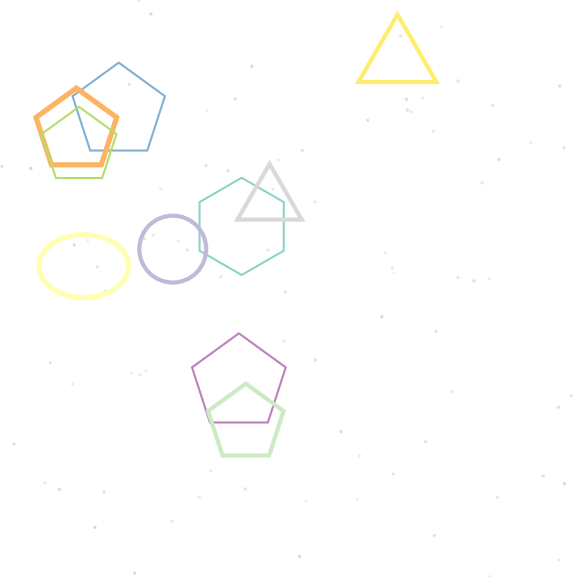[{"shape": "hexagon", "thickness": 1, "radius": 0.42, "center": [0.418, 0.607]}, {"shape": "oval", "thickness": 2.5, "radius": 0.39, "center": [0.145, 0.538]}, {"shape": "circle", "thickness": 2, "radius": 0.29, "center": [0.299, 0.568]}, {"shape": "pentagon", "thickness": 1, "radius": 0.42, "center": [0.206, 0.807]}, {"shape": "pentagon", "thickness": 2.5, "radius": 0.37, "center": [0.132, 0.773]}, {"shape": "pentagon", "thickness": 1, "radius": 0.34, "center": [0.137, 0.746]}, {"shape": "triangle", "thickness": 2, "radius": 0.32, "center": [0.467, 0.651]}, {"shape": "pentagon", "thickness": 1, "radius": 0.43, "center": [0.414, 0.337]}, {"shape": "pentagon", "thickness": 2, "radius": 0.34, "center": [0.426, 0.266]}, {"shape": "triangle", "thickness": 2, "radius": 0.39, "center": [0.688, 0.896]}]